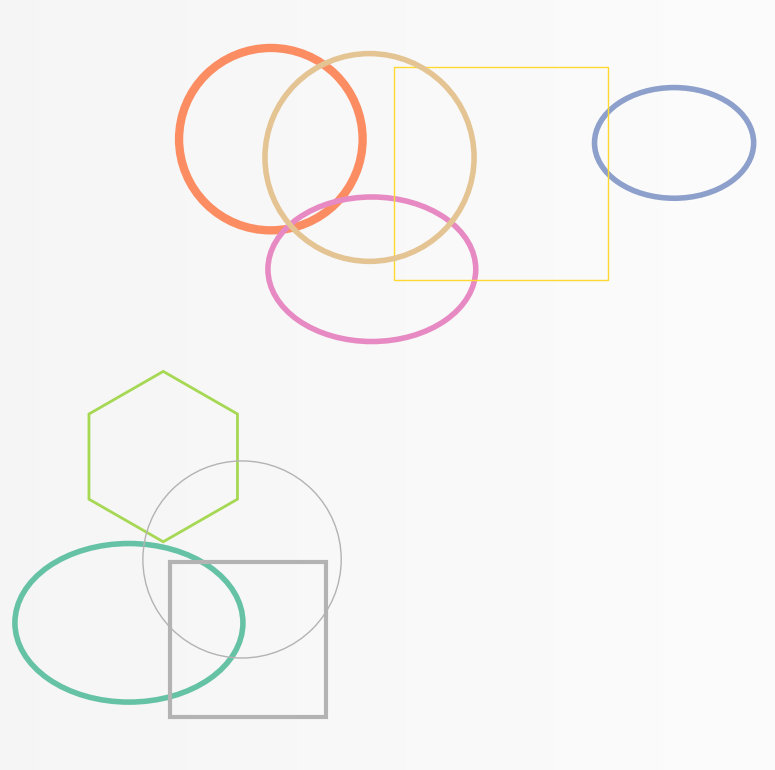[{"shape": "oval", "thickness": 2, "radius": 0.74, "center": [0.166, 0.191]}, {"shape": "circle", "thickness": 3, "radius": 0.59, "center": [0.349, 0.819]}, {"shape": "oval", "thickness": 2, "radius": 0.51, "center": [0.87, 0.814]}, {"shape": "oval", "thickness": 2, "radius": 0.67, "center": [0.48, 0.65]}, {"shape": "hexagon", "thickness": 1, "radius": 0.55, "center": [0.211, 0.407]}, {"shape": "square", "thickness": 0.5, "radius": 0.69, "center": [0.647, 0.775]}, {"shape": "circle", "thickness": 2, "radius": 0.67, "center": [0.477, 0.795]}, {"shape": "square", "thickness": 1.5, "radius": 0.5, "center": [0.32, 0.169]}, {"shape": "circle", "thickness": 0.5, "radius": 0.64, "center": [0.312, 0.273]}]